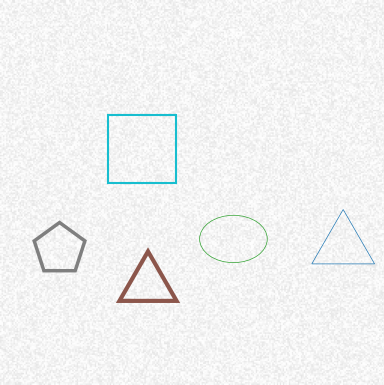[{"shape": "triangle", "thickness": 0.5, "radius": 0.47, "center": [0.891, 0.362]}, {"shape": "oval", "thickness": 0.5, "radius": 0.44, "center": [0.606, 0.379]}, {"shape": "triangle", "thickness": 3, "radius": 0.43, "center": [0.384, 0.261]}, {"shape": "pentagon", "thickness": 2.5, "radius": 0.35, "center": [0.155, 0.353]}, {"shape": "square", "thickness": 1.5, "radius": 0.44, "center": [0.369, 0.613]}]